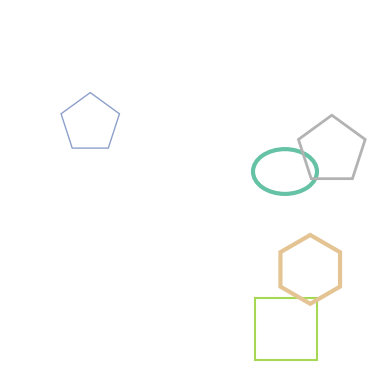[{"shape": "oval", "thickness": 3, "radius": 0.42, "center": [0.74, 0.555]}, {"shape": "pentagon", "thickness": 1, "radius": 0.4, "center": [0.234, 0.68]}, {"shape": "square", "thickness": 1.5, "radius": 0.4, "center": [0.743, 0.146]}, {"shape": "hexagon", "thickness": 3, "radius": 0.45, "center": [0.806, 0.3]}, {"shape": "pentagon", "thickness": 2, "radius": 0.46, "center": [0.862, 0.61]}]